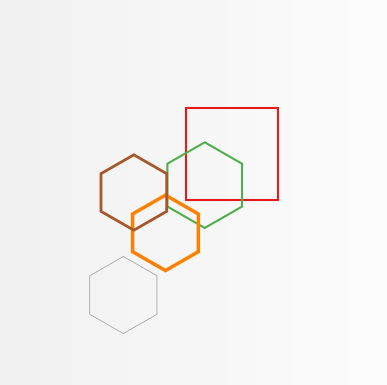[{"shape": "square", "thickness": 1.5, "radius": 0.59, "center": [0.599, 0.6]}, {"shape": "hexagon", "thickness": 1.5, "radius": 0.56, "center": [0.528, 0.519]}, {"shape": "hexagon", "thickness": 2.5, "radius": 0.49, "center": [0.427, 0.395]}, {"shape": "hexagon", "thickness": 2, "radius": 0.49, "center": [0.345, 0.5]}, {"shape": "hexagon", "thickness": 0.5, "radius": 0.5, "center": [0.318, 0.234]}]